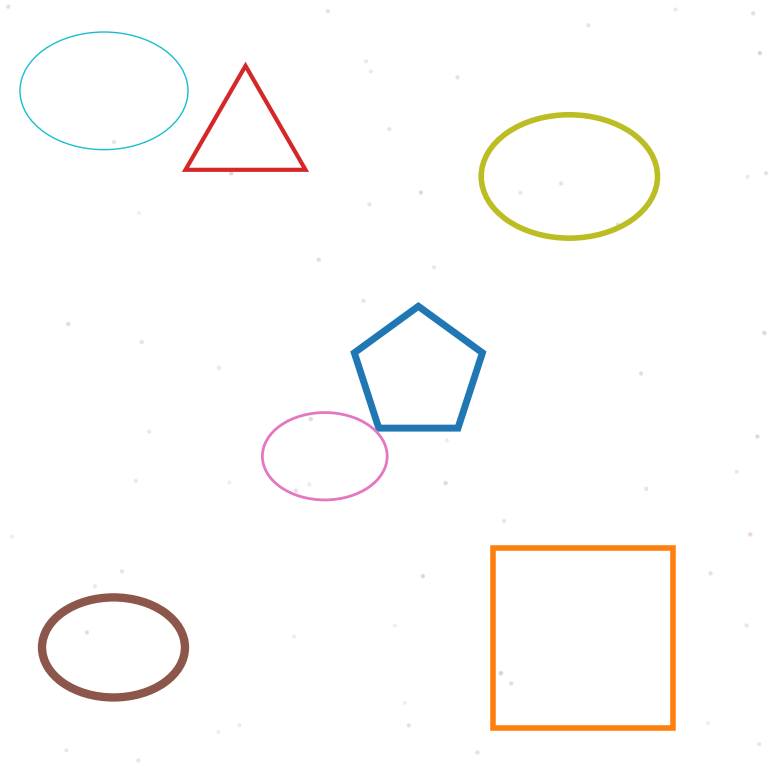[{"shape": "pentagon", "thickness": 2.5, "radius": 0.44, "center": [0.543, 0.515]}, {"shape": "square", "thickness": 2, "radius": 0.59, "center": [0.757, 0.171]}, {"shape": "triangle", "thickness": 1.5, "radius": 0.45, "center": [0.319, 0.824]}, {"shape": "oval", "thickness": 3, "radius": 0.46, "center": [0.147, 0.159]}, {"shape": "oval", "thickness": 1, "radius": 0.41, "center": [0.422, 0.407]}, {"shape": "oval", "thickness": 2, "radius": 0.57, "center": [0.739, 0.771]}, {"shape": "oval", "thickness": 0.5, "radius": 0.55, "center": [0.135, 0.882]}]